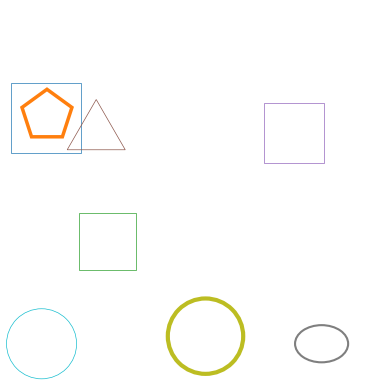[{"shape": "square", "thickness": 0.5, "radius": 0.46, "center": [0.12, 0.693]}, {"shape": "pentagon", "thickness": 2.5, "radius": 0.34, "center": [0.122, 0.7]}, {"shape": "square", "thickness": 0.5, "radius": 0.37, "center": [0.279, 0.373]}, {"shape": "square", "thickness": 0.5, "radius": 0.39, "center": [0.763, 0.655]}, {"shape": "triangle", "thickness": 0.5, "radius": 0.44, "center": [0.25, 0.655]}, {"shape": "oval", "thickness": 1.5, "radius": 0.34, "center": [0.835, 0.107]}, {"shape": "circle", "thickness": 3, "radius": 0.49, "center": [0.534, 0.127]}, {"shape": "circle", "thickness": 0.5, "radius": 0.46, "center": [0.108, 0.107]}]